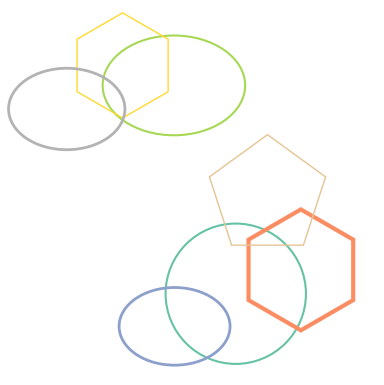[{"shape": "circle", "thickness": 1.5, "radius": 0.91, "center": [0.612, 0.237]}, {"shape": "hexagon", "thickness": 3, "radius": 0.78, "center": [0.781, 0.299]}, {"shape": "oval", "thickness": 2, "radius": 0.72, "center": [0.453, 0.152]}, {"shape": "oval", "thickness": 1.5, "radius": 0.93, "center": [0.452, 0.778]}, {"shape": "hexagon", "thickness": 1, "radius": 0.68, "center": [0.318, 0.83]}, {"shape": "pentagon", "thickness": 1, "radius": 0.79, "center": [0.695, 0.492]}, {"shape": "oval", "thickness": 2, "radius": 0.76, "center": [0.173, 0.717]}]